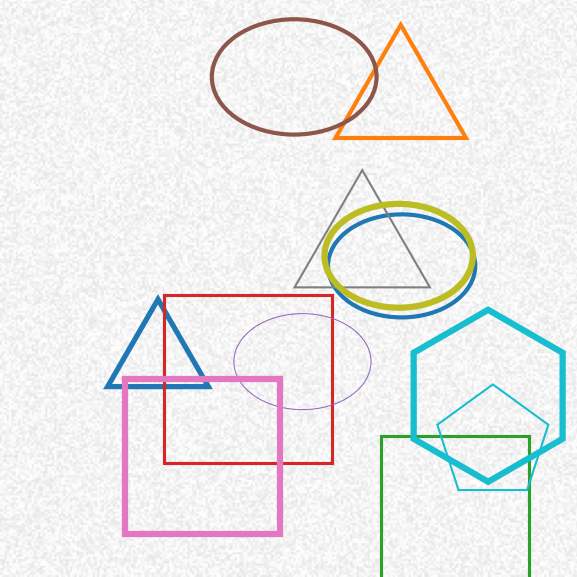[{"shape": "oval", "thickness": 2, "radius": 0.64, "center": [0.695, 0.539]}, {"shape": "triangle", "thickness": 2.5, "radius": 0.5, "center": [0.274, 0.38]}, {"shape": "triangle", "thickness": 2, "radius": 0.65, "center": [0.694, 0.825]}, {"shape": "square", "thickness": 1.5, "radius": 0.64, "center": [0.787, 0.117]}, {"shape": "square", "thickness": 1.5, "radius": 0.73, "center": [0.429, 0.342]}, {"shape": "oval", "thickness": 0.5, "radius": 0.59, "center": [0.524, 0.373]}, {"shape": "oval", "thickness": 2, "radius": 0.71, "center": [0.509, 0.866]}, {"shape": "square", "thickness": 3, "radius": 0.67, "center": [0.351, 0.209]}, {"shape": "triangle", "thickness": 1, "radius": 0.68, "center": [0.627, 0.569]}, {"shape": "oval", "thickness": 3, "radius": 0.64, "center": [0.69, 0.556]}, {"shape": "pentagon", "thickness": 1, "radius": 0.51, "center": [0.853, 0.232]}, {"shape": "hexagon", "thickness": 3, "radius": 0.74, "center": [0.845, 0.314]}]